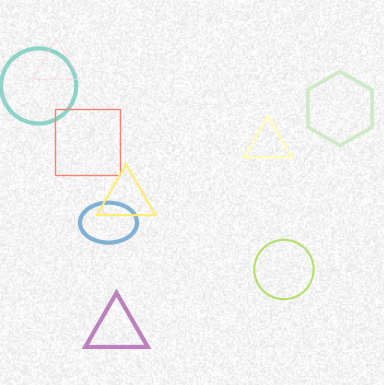[{"shape": "circle", "thickness": 3, "radius": 0.49, "center": [0.1, 0.777]}, {"shape": "triangle", "thickness": 1.5, "radius": 0.36, "center": [0.696, 0.627]}, {"shape": "square", "thickness": 1, "radius": 0.43, "center": [0.227, 0.63]}, {"shape": "oval", "thickness": 3, "radius": 0.37, "center": [0.282, 0.422]}, {"shape": "circle", "thickness": 1.5, "radius": 0.39, "center": [0.737, 0.3]}, {"shape": "triangle", "thickness": 0.5, "radius": 0.35, "center": [0.146, 0.83]}, {"shape": "triangle", "thickness": 3, "radius": 0.47, "center": [0.303, 0.146]}, {"shape": "hexagon", "thickness": 2.5, "radius": 0.48, "center": [0.883, 0.718]}, {"shape": "triangle", "thickness": 1.5, "radius": 0.44, "center": [0.327, 0.485]}]